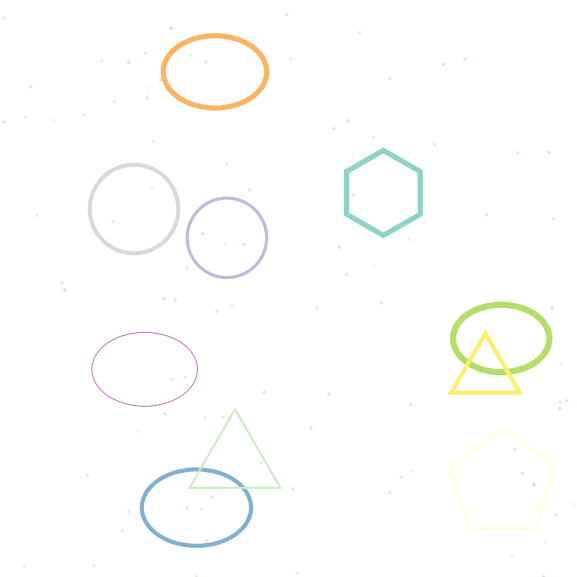[{"shape": "hexagon", "thickness": 2.5, "radius": 0.37, "center": [0.664, 0.665]}, {"shape": "pentagon", "thickness": 0.5, "radius": 0.48, "center": [0.871, 0.162]}, {"shape": "circle", "thickness": 1.5, "radius": 0.34, "center": [0.393, 0.587]}, {"shape": "oval", "thickness": 2, "radius": 0.47, "center": [0.34, 0.12]}, {"shape": "oval", "thickness": 2.5, "radius": 0.45, "center": [0.372, 0.875]}, {"shape": "oval", "thickness": 3, "radius": 0.42, "center": [0.868, 0.413]}, {"shape": "circle", "thickness": 2, "radius": 0.38, "center": [0.232, 0.637]}, {"shape": "oval", "thickness": 0.5, "radius": 0.46, "center": [0.251, 0.36]}, {"shape": "triangle", "thickness": 1, "radius": 0.45, "center": [0.407, 0.2]}, {"shape": "triangle", "thickness": 2, "radius": 0.34, "center": [0.84, 0.353]}]